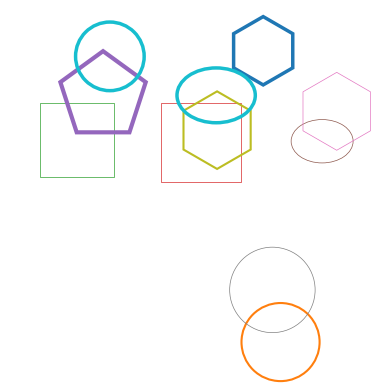[{"shape": "hexagon", "thickness": 2.5, "radius": 0.44, "center": [0.684, 0.868]}, {"shape": "circle", "thickness": 1.5, "radius": 0.51, "center": [0.729, 0.112]}, {"shape": "square", "thickness": 0.5, "radius": 0.48, "center": [0.2, 0.635]}, {"shape": "square", "thickness": 0.5, "radius": 0.52, "center": [0.522, 0.629]}, {"shape": "pentagon", "thickness": 3, "radius": 0.58, "center": [0.268, 0.751]}, {"shape": "oval", "thickness": 0.5, "radius": 0.4, "center": [0.837, 0.633]}, {"shape": "hexagon", "thickness": 0.5, "radius": 0.51, "center": [0.875, 0.711]}, {"shape": "circle", "thickness": 0.5, "radius": 0.55, "center": [0.708, 0.247]}, {"shape": "hexagon", "thickness": 1.5, "radius": 0.5, "center": [0.564, 0.662]}, {"shape": "circle", "thickness": 2.5, "radius": 0.45, "center": [0.285, 0.854]}, {"shape": "oval", "thickness": 2.5, "radius": 0.51, "center": [0.561, 0.752]}]